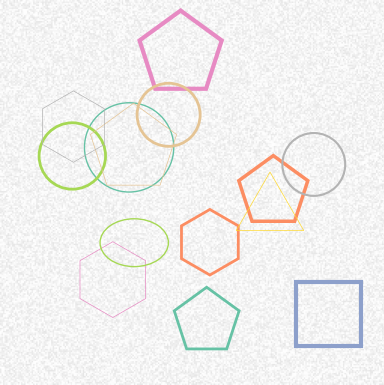[{"shape": "pentagon", "thickness": 2, "radius": 0.44, "center": [0.537, 0.165]}, {"shape": "circle", "thickness": 1, "radius": 0.58, "center": [0.335, 0.617]}, {"shape": "pentagon", "thickness": 2.5, "radius": 0.47, "center": [0.71, 0.502]}, {"shape": "hexagon", "thickness": 2, "radius": 0.43, "center": [0.545, 0.371]}, {"shape": "square", "thickness": 3, "radius": 0.42, "center": [0.854, 0.184]}, {"shape": "hexagon", "thickness": 0.5, "radius": 0.49, "center": [0.293, 0.274]}, {"shape": "pentagon", "thickness": 3, "radius": 0.56, "center": [0.469, 0.86]}, {"shape": "circle", "thickness": 2, "radius": 0.43, "center": [0.188, 0.595]}, {"shape": "oval", "thickness": 1, "radius": 0.44, "center": [0.349, 0.37]}, {"shape": "triangle", "thickness": 0.5, "radius": 0.51, "center": [0.701, 0.452]}, {"shape": "circle", "thickness": 2, "radius": 0.41, "center": [0.438, 0.702]}, {"shape": "pentagon", "thickness": 0.5, "radius": 0.59, "center": [0.347, 0.614]}, {"shape": "circle", "thickness": 1.5, "radius": 0.41, "center": [0.815, 0.573]}, {"shape": "hexagon", "thickness": 0.5, "radius": 0.46, "center": [0.191, 0.671]}]